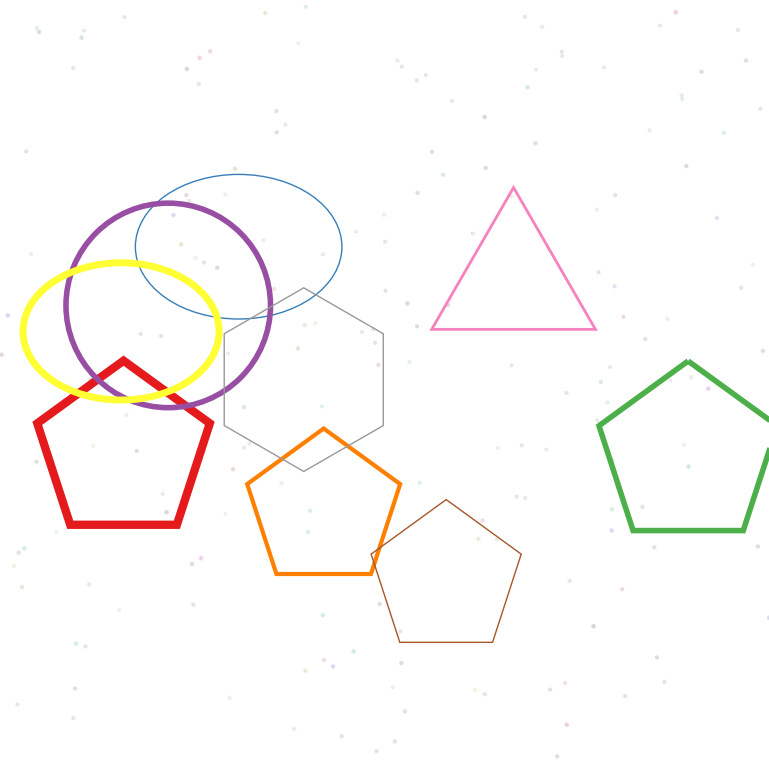[{"shape": "pentagon", "thickness": 3, "radius": 0.59, "center": [0.16, 0.414]}, {"shape": "oval", "thickness": 0.5, "radius": 0.67, "center": [0.31, 0.68]}, {"shape": "pentagon", "thickness": 2, "radius": 0.61, "center": [0.894, 0.409]}, {"shape": "circle", "thickness": 2, "radius": 0.66, "center": [0.218, 0.603]}, {"shape": "pentagon", "thickness": 1.5, "radius": 0.52, "center": [0.42, 0.339]}, {"shape": "oval", "thickness": 2.5, "radius": 0.64, "center": [0.157, 0.57]}, {"shape": "pentagon", "thickness": 0.5, "radius": 0.51, "center": [0.579, 0.249]}, {"shape": "triangle", "thickness": 1, "radius": 0.61, "center": [0.667, 0.634]}, {"shape": "hexagon", "thickness": 0.5, "radius": 0.6, "center": [0.394, 0.507]}]